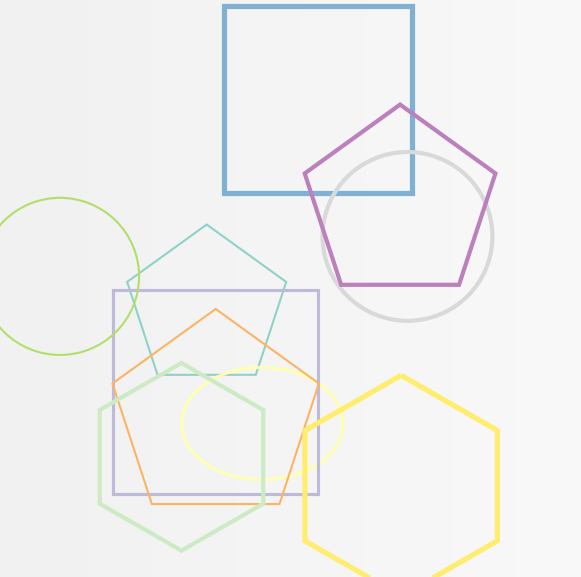[{"shape": "pentagon", "thickness": 1, "radius": 0.72, "center": [0.356, 0.466]}, {"shape": "oval", "thickness": 1.5, "radius": 0.69, "center": [0.451, 0.266]}, {"shape": "square", "thickness": 1.5, "radius": 0.88, "center": [0.371, 0.321]}, {"shape": "square", "thickness": 2.5, "radius": 0.81, "center": [0.548, 0.827]}, {"shape": "pentagon", "thickness": 1, "radius": 0.93, "center": [0.371, 0.277]}, {"shape": "circle", "thickness": 1, "radius": 0.68, "center": [0.103, 0.521]}, {"shape": "circle", "thickness": 2, "radius": 0.73, "center": [0.701, 0.59]}, {"shape": "pentagon", "thickness": 2, "radius": 0.86, "center": [0.688, 0.646]}, {"shape": "hexagon", "thickness": 2, "radius": 0.81, "center": [0.312, 0.208]}, {"shape": "hexagon", "thickness": 2.5, "radius": 0.96, "center": [0.69, 0.158]}]